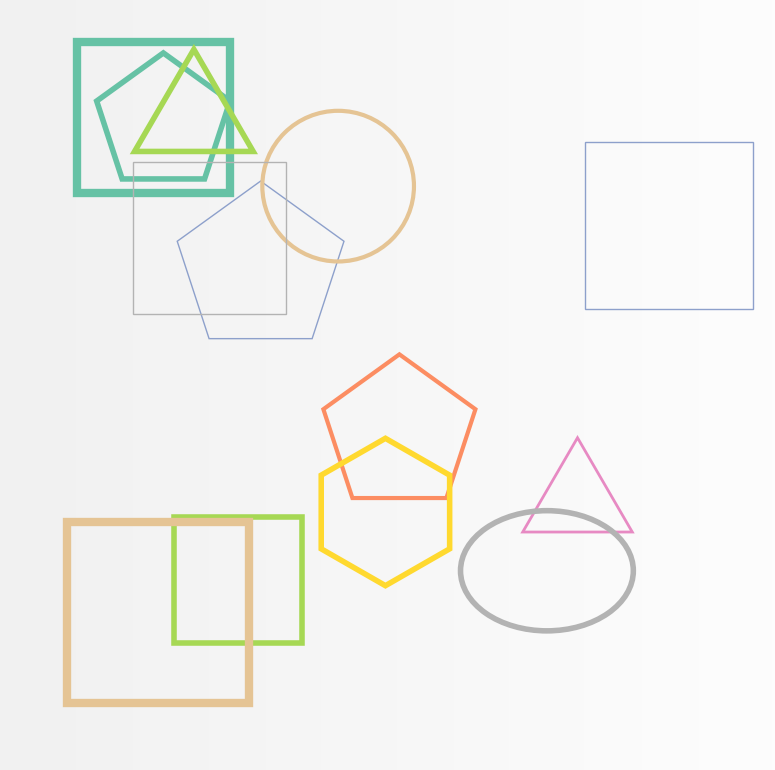[{"shape": "square", "thickness": 3, "radius": 0.49, "center": [0.198, 0.848]}, {"shape": "pentagon", "thickness": 2, "radius": 0.45, "center": [0.211, 0.841]}, {"shape": "pentagon", "thickness": 1.5, "radius": 0.52, "center": [0.515, 0.437]}, {"shape": "square", "thickness": 0.5, "radius": 0.54, "center": [0.863, 0.708]}, {"shape": "pentagon", "thickness": 0.5, "radius": 0.57, "center": [0.336, 0.652]}, {"shape": "triangle", "thickness": 1, "radius": 0.41, "center": [0.745, 0.35]}, {"shape": "triangle", "thickness": 2, "radius": 0.44, "center": [0.25, 0.847]}, {"shape": "square", "thickness": 2, "radius": 0.41, "center": [0.307, 0.247]}, {"shape": "hexagon", "thickness": 2, "radius": 0.48, "center": [0.497, 0.335]}, {"shape": "circle", "thickness": 1.5, "radius": 0.49, "center": [0.436, 0.758]}, {"shape": "square", "thickness": 3, "radius": 0.59, "center": [0.204, 0.205]}, {"shape": "oval", "thickness": 2, "radius": 0.56, "center": [0.706, 0.259]}, {"shape": "square", "thickness": 0.5, "radius": 0.49, "center": [0.27, 0.691]}]